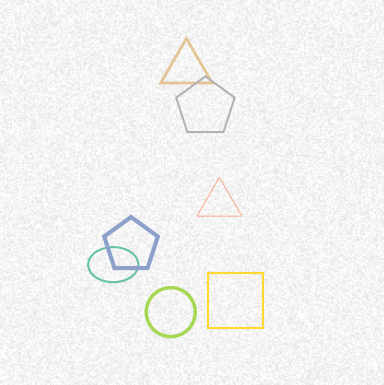[{"shape": "oval", "thickness": 1.5, "radius": 0.33, "center": [0.294, 0.313]}, {"shape": "triangle", "thickness": 0.5, "radius": 0.34, "center": [0.57, 0.472]}, {"shape": "pentagon", "thickness": 3, "radius": 0.37, "center": [0.34, 0.363]}, {"shape": "circle", "thickness": 2.5, "radius": 0.32, "center": [0.444, 0.189]}, {"shape": "square", "thickness": 1.5, "radius": 0.36, "center": [0.612, 0.219]}, {"shape": "triangle", "thickness": 2, "radius": 0.39, "center": [0.484, 0.823]}, {"shape": "pentagon", "thickness": 1.5, "radius": 0.4, "center": [0.534, 0.722]}]